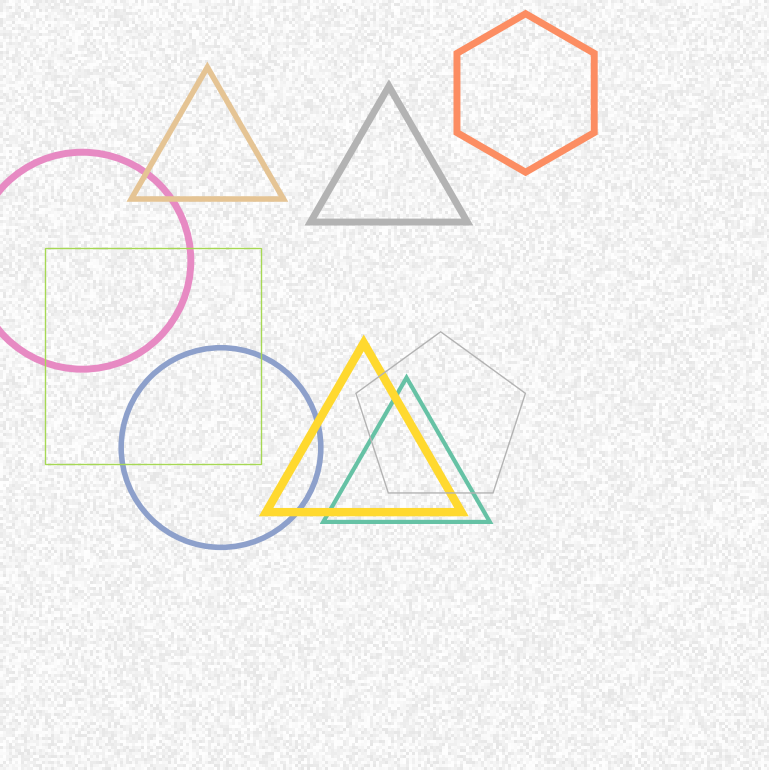[{"shape": "triangle", "thickness": 1.5, "radius": 0.62, "center": [0.528, 0.385]}, {"shape": "hexagon", "thickness": 2.5, "radius": 0.51, "center": [0.683, 0.879]}, {"shape": "circle", "thickness": 2, "radius": 0.65, "center": [0.287, 0.419]}, {"shape": "circle", "thickness": 2.5, "radius": 0.7, "center": [0.107, 0.661]}, {"shape": "square", "thickness": 0.5, "radius": 0.7, "center": [0.199, 0.538]}, {"shape": "triangle", "thickness": 3, "radius": 0.73, "center": [0.472, 0.408]}, {"shape": "triangle", "thickness": 2, "radius": 0.57, "center": [0.269, 0.799]}, {"shape": "pentagon", "thickness": 0.5, "radius": 0.58, "center": [0.572, 0.453]}, {"shape": "triangle", "thickness": 2.5, "radius": 0.59, "center": [0.505, 0.77]}]